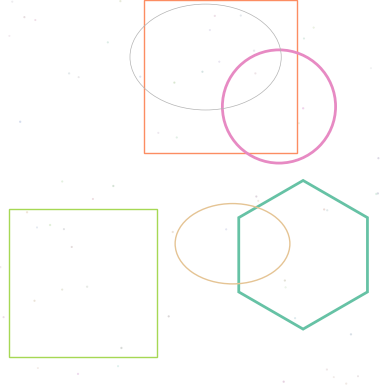[{"shape": "hexagon", "thickness": 2, "radius": 0.96, "center": [0.787, 0.338]}, {"shape": "square", "thickness": 1, "radius": 1.0, "center": [0.573, 0.802]}, {"shape": "circle", "thickness": 2, "radius": 0.74, "center": [0.725, 0.723]}, {"shape": "square", "thickness": 1, "radius": 0.96, "center": [0.216, 0.264]}, {"shape": "oval", "thickness": 1, "radius": 0.75, "center": [0.604, 0.367]}, {"shape": "oval", "thickness": 0.5, "radius": 0.98, "center": [0.534, 0.852]}]